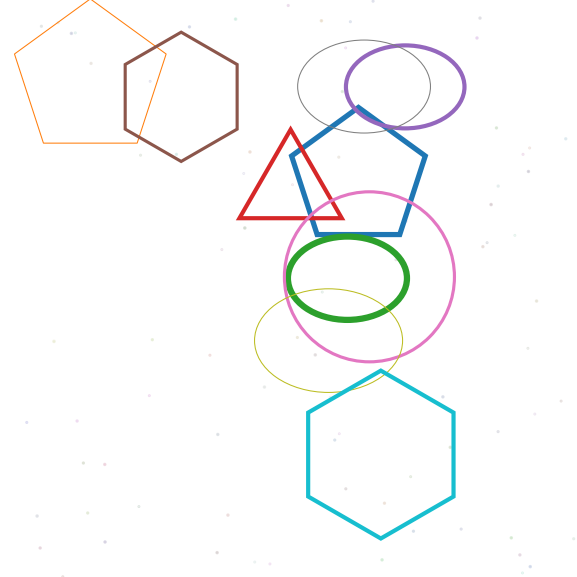[{"shape": "pentagon", "thickness": 2.5, "radius": 0.61, "center": [0.621, 0.691]}, {"shape": "pentagon", "thickness": 0.5, "radius": 0.69, "center": [0.156, 0.863]}, {"shape": "oval", "thickness": 3, "radius": 0.52, "center": [0.602, 0.517]}, {"shape": "triangle", "thickness": 2, "radius": 0.51, "center": [0.503, 0.672]}, {"shape": "oval", "thickness": 2, "radius": 0.51, "center": [0.702, 0.849]}, {"shape": "hexagon", "thickness": 1.5, "radius": 0.56, "center": [0.314, 0.831]}, {"shape": "circle", "thickness": 1.5, "radius": 0.74, "center": [0.64, 0.52]}, {"shape": "oval", "thickness": 0.5, "radius": 0.58, "center": [0.63, 0.849]}, {"shape": "oval", "thickness": 0.5, "radius": 0.64, "center": [0.569, 0.409]}, {"shape": "hexagon", "thickness": 2, "radius": 0.73, "center": [0.659, 0.212]}]